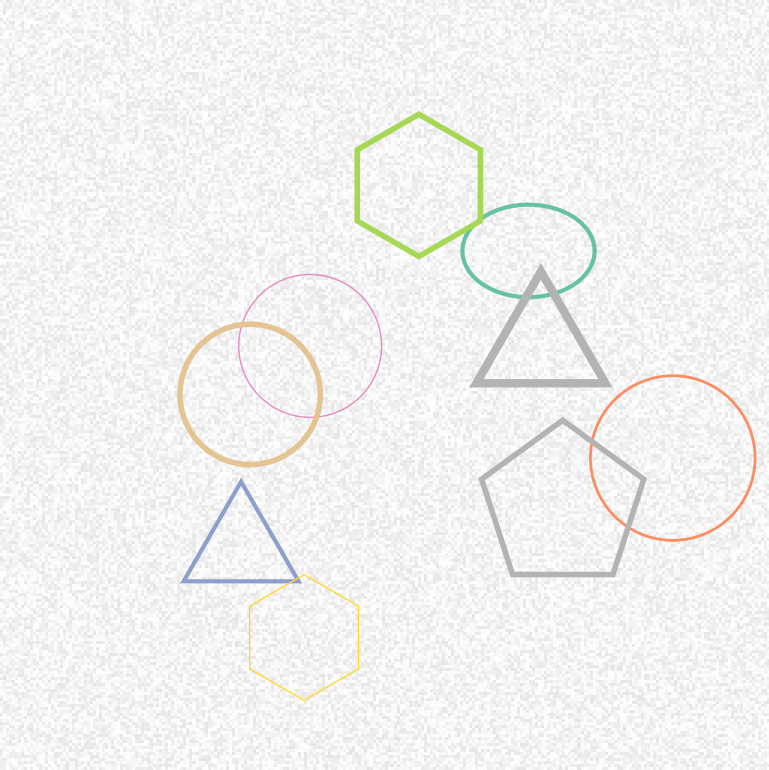[{"shape": "oval", "thickness": 1.5, "radius": 0.43, "center": [0.686, 0.674]}, {"shape": "circle", "thickness": 1, "radius": 0.53, "center": [0.874, 0.405]}, {"shape": "triangle", "thickness": 1.5, "radius": 0.43, "center": [0.313, 0.288]}, {"shape": "circle", "thickness": 0.5, "radius": 0.46, "center": [0.403, 0.551]}, {"shape": "hexagon", "thickness": 2, "radius": 0.46, "center": [0.544, 0.759]}, {"shape": "hexagon", "thickness": 0.5, "radius": 0.41, "center": [0.395, 0.172]}, {"shape": "circle", "thickness": 2, "radius": 0.46, "center": [0.325, 0.488]}, {"shape": "triangle", "thickness": 3, "radius": 0.48, "center": [0.702, 0.551]}, {"shape": "pentagon", "thickness": 2, "radius": 0.55, "center": [0.731, 0.343]}]